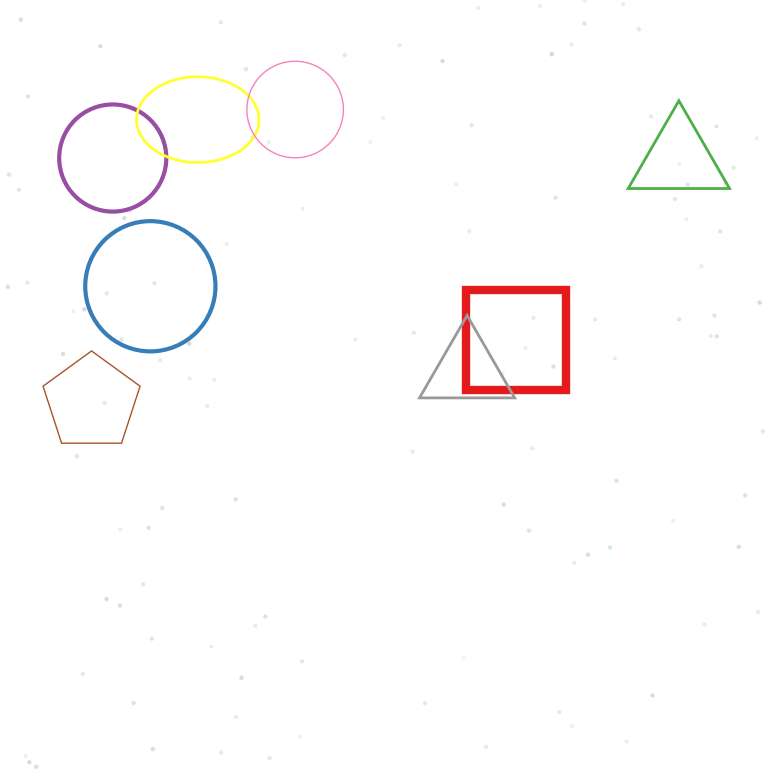[{"shape": "square", "thickness": 3, "radius": 0.33, "center": [0.67, 0.559]}, {"shape": "circle", "thickness": 1.5, "radius": 0.42, "center": [0.195, 0.628]}, {"shape": "triangle", "thickness": 1, "radius": 0.38, "center": [0.882, 0.793]}, {"shape": "circle", "thickness": 1.5, "radius": 0.35, "center": [0.146, 0.795]}, {"shape": "oval", "thickness": 1, "radius": 0.4, "center": [0.257, 0.845]}, {"shape": "pentagon", "thickness": 0.5, "radius": 0.33, "center": [0.119, 0.478]}, {"shape": "circle", "thickness": 0.5, "radius": 0.31, "center": [0.383, 0.858]}, {"shape": "triangle", "thickness": 1, "radius": 0.36, "center": [0.607, 0.519]}]